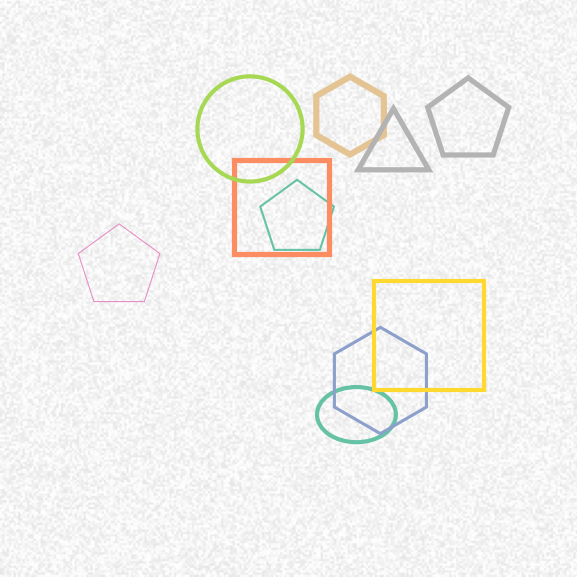[{"shape": "oval", "thickness": 2, "radius": 0.34, "center": [0.617, 0.281]}, {"shape": "pentagon", "thickness": 1, "radius": 0.34, "center": [0.514, 0.621]}, {"shape": "square", "thickness": 2.5, "radius": 0.41, "center": [0.487, 0.641]}, {"shape": "hexagon", "thickness": 1.5, "radius": 0.46, "center": [0.659, 0.34]}, {"shape": "pentagon", "thickness": 0.5, "radius": 0.37, "center": [0.206, 0.537]}, {"shape": "circle", "thickness": 2, "radius": 0.46, "center": [0.433, 0.776]}, {"shape": "square", "thickness": 2, "radius": 0.47, "center": [0.743, 0.418]}, {"shape": "hexagon", "thickness": 3, "radius": 0.34, "center": [0.606, 0.799]}, {"shape": "pentagon", "thickness": 2.5, "radius": 0.37, "center": [0.811, 0.79]}, {"shape": "triangle", "thickness": 2.5, "radius": 0.35, "center": [0.681, 0.74]}]